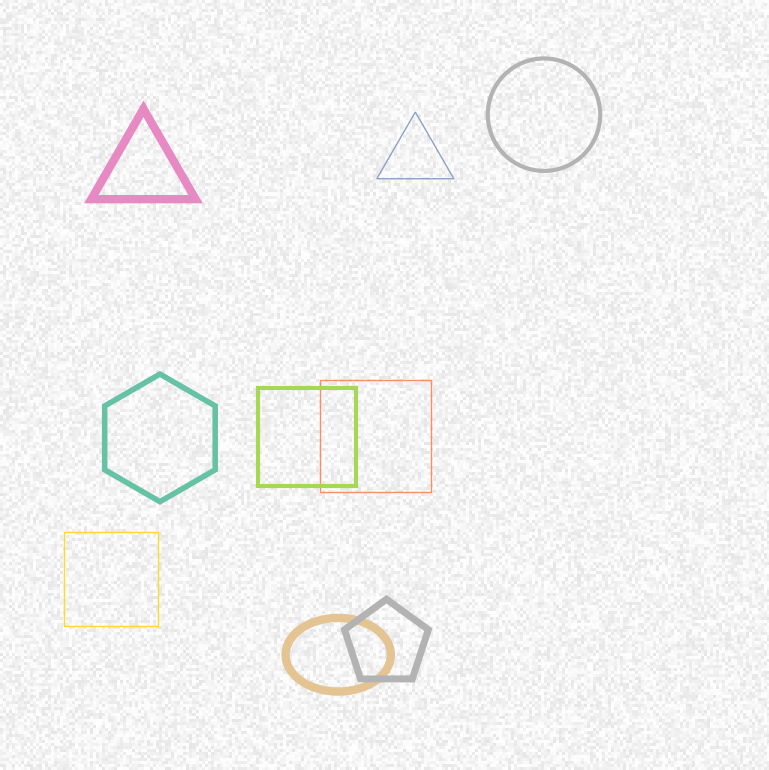[{"shape": "hexagon", "thickness": 2, "radius": 0.41, "center": [0.208, 0.431]}, {"shape": "square", "thickness": 0.5, "radius": 0.36, "center": [0.488, 0.433]}, {"shape": "triangle", "thickness": 0.5, "radius": 0.29, "center": [0.539, 0.797]}, {"shape": "triangle", "thickness": 3, "radius": 0.39, "center": [0.186, 0.78]}, {"shape": "square", "thickness": 1.5, "radius": 0.32, "center": [0.399, 0.433]}, {"shape": "square", "thickness": 0.5, "radius": 0.31, "center": [0.144, 0.248]}, {"shape": "oval", "thickness": 3, "radius": 0.34, "center": [0.439, 0.15]}, {"shape": "pentagon", "thickness": 2.5, "radius": 0.29, "center": [0.502, 0.165]}, {"shape": "circle", "thickness": 1.5, "radius": 0.37, "center": [0.707, 0.851]}]